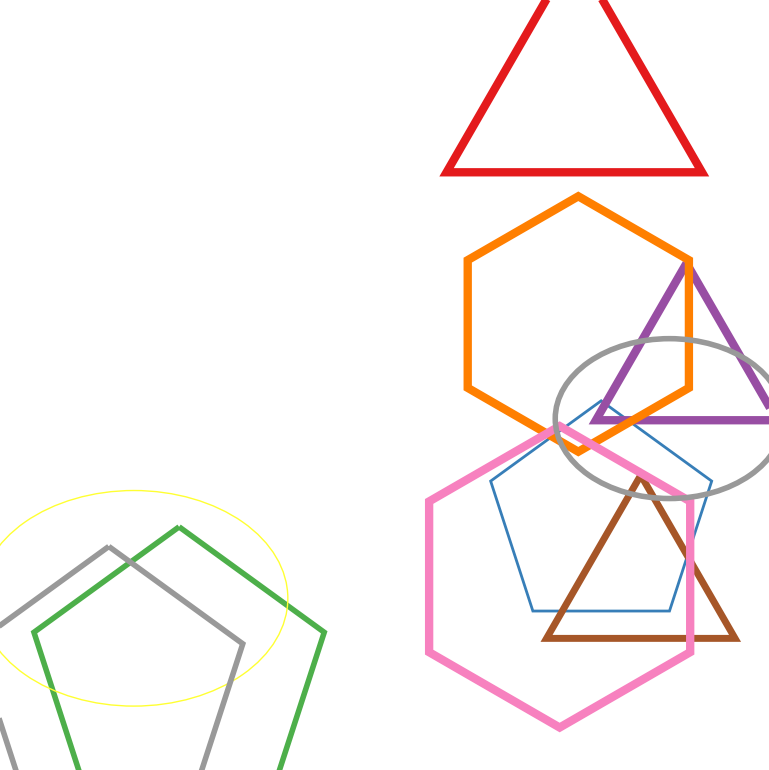[{"shape": "triangle", "thickness": 3, "radius": 0.96, "center": [0.746, 0.872]}, {"shape": "pentagon", "thickness": 1, "radius": 0.75, "center": [0.781, 0.329]}, {"shape": "pentagon", "thickness": 2, "radius": 0.99, "center": [0.233, 0.118]}, {"shape": "triangle", "thickness": 3, "radius": 0.68, "center": [0.892, 0.522]}, {"shape": "hexagon", "thickness": 3, "radius": 0.83, "center": [0.751, 0.579]}, {"shape": "oval", "thickness": 0.5, "radius": 1.0, "center": [0.174, 0.223]}, {"shape": "triangle", "thickness": 2.5, "radius": 0.71, "center": [0.832, 0.242]}, {"shape": "hexagon", "thickness": 3, "radius": 0.98, "center": [0.727, 0.251]}, {"shape": "oval", "thickness": 2, "radius": 0.74, "center": [0.869, 0.456]}, {"shape": "pentagon", "thickness": 2, "radius": 0.91, "center": [0.141, 0.107]}]